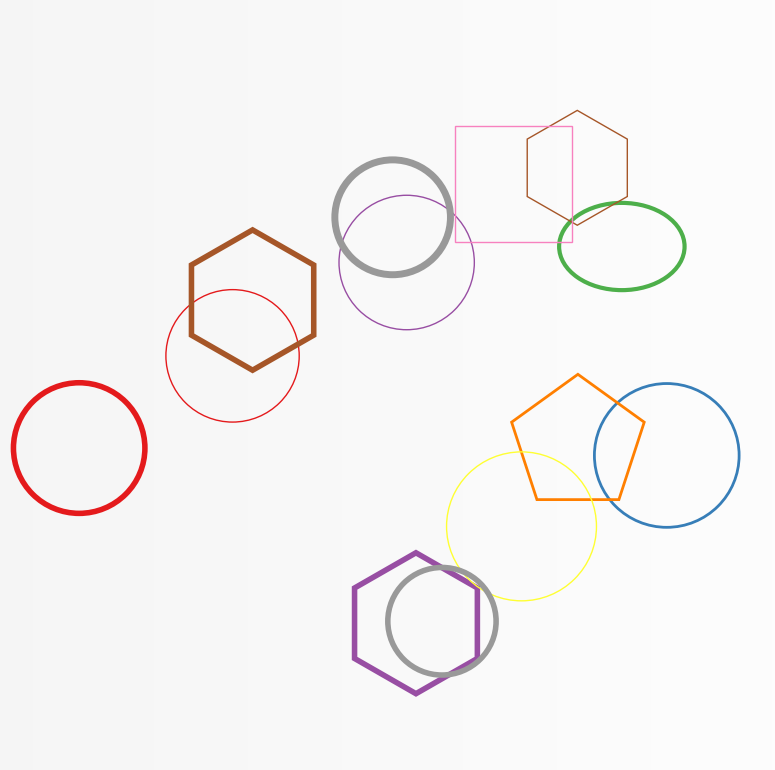[{"shape": "circle", "thickness": 0.5, "radius": 0.43, "center": [0.3, 0.538]}, {"shape": "circle", "thickness": 2, "radius": 0.42, "center": [0.102, 0.418]}, {"shape": "circle", "thickness": 1, "radius": 0.47, "center": [0.86, 0.409]}, {"shape": "oval", "thickness": 1.5, "radius": 0.4, "center": [0.802, 0.68]}, {"shape": "hexagon", "thickness": 2, "radius": 0.46, "center": [0.537, 0.191]}, {"shape": "circle", "thickness": 0.5, "radius": 0.44, "center": [0.525, 0.659]}, {"shape": "pentagon", "thickness": 1, "radius": 0.45, "center": [0.746, 0.424]}, {"shape": "circle", "thickness": 0.5, "radius": 0.48, "center": [0.673, 0.316]}, {"shape": "hexagon", "thickness": 2, "radius": 0.46, "center": [0.326, 0.61]}, {"shape": "hexagon", "thickness": 0.5, "radius": 0.37, "center": [0.745, 0.782]}, {"shape": "square", "thickness": 0.5, "radius": 0.38, "center": [0.663, 0.761]}, {"shape": "circle", "thickness": 2.5, "radius": 0.37, "center": [0.507, 0.718]}, {"shape": "circle", "thickness": 2, "radius": 0.35, "center": [0.57, 0.193]}]